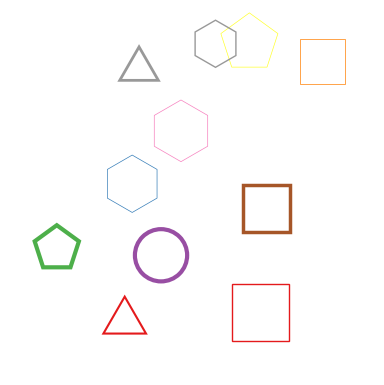[{"shape": "triangle", "thickness": 1.5, "radius": 0.32, "center": [0.324, 0.166]}, {"shape": "square", "thickness": 1, "radius": 0.37, "center": [0.676, 0.188]}, {"shape": "hexagon", "thickness": 0.5, "radius": 0.37, "center": [0.343, 0.523]}, {"shape": "pentagon", "thickness": 3, "radius": 0.3, "center": [0.148, 0.355]}, {"shape": "circle", "thickness": 3, "radius": 0.34, "center": [0.418, 0.337]}, {"shape": "square", "thickness": 0.5, "radius": 0.29, "center": [0.838, 0.84]}, {"shape": "pentagon", "thickness": 0.5, "radius": 0.39, "center": [0.648, 0.889]}, {"shape": "square", "thickness": 2.5, "radius": 0.3, "center": [0.691, 0.459]}, {"shape": "hexagon", "thickness": 0.5, "radius": 0.4, "center": [0.47, 0.66]}, {"shape": "hexagon", "thickness": 1, "radius": 0.31, "center": [0.56, 0.886]}, {"shape": "triangle", "thickness": 2, "radius": 0.29, "center": [0.361, 0.82]}]